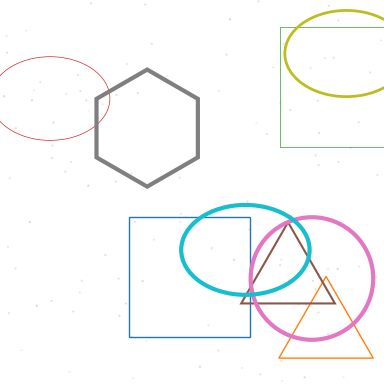[{"shape": "square", "thickness": 1, "radius": 0.78, "center": [0.492, 0.28]}, {"shape": "triangle", "thickness": 1, "radius": 0.71, "center": [0.847, 0.14]}, {"shape": "square", "thickness": 0.5, "radius": 0.78, "center": [0.884, 0.774]}, {"shape": "oval", "thickness": 0.5, "radius": 0.78, "center": [0.13, 0.744]}, {"shape": "triangle", "thickness": 1.5, "radius": 0.7, "center": [0.748, 0.282]}, {"shape": "circle", "thickness": 3, "radius": 0.8, "center": [0.81, 0.277]}, {"shape": "hexagon", "thickness": 3, "radius": 0.76, "center": [0.382, 0.667]}, {"shape": "oval", "thickness": 2, "radius": 0.8, "center": [0.9, 0.861]}, {"shape": "oval", "thickness": 3, "radius": 0.83, "center": [0.637, 0.351]}]